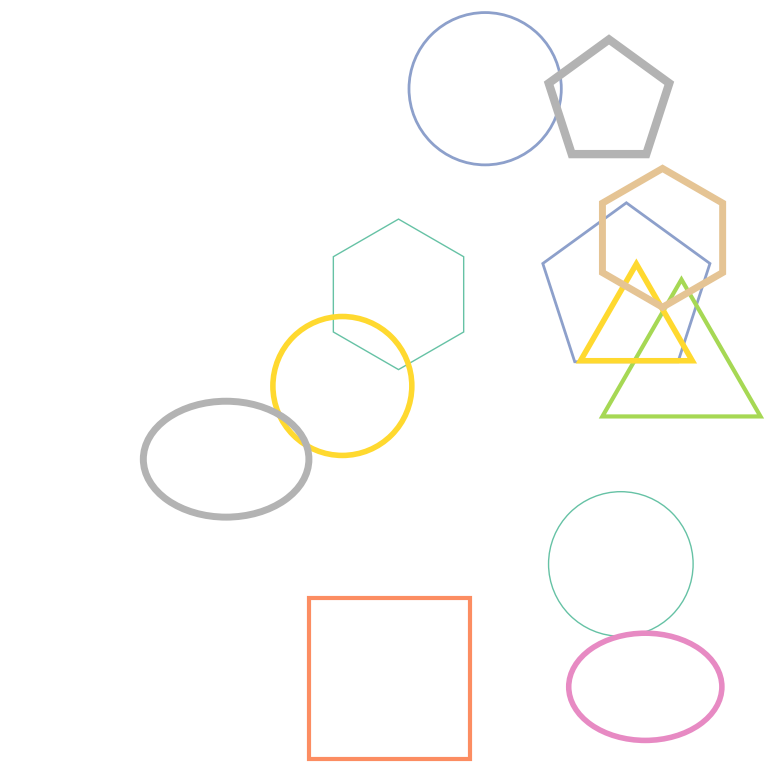[{"shape": "hexagon", "thickness": 0.5, "radius": 0.49, "center": [0.518, 0.618]}, {"shape": "circle", "thickness": 0.5, "radius": 0.47, "center": [0.806, 0.268]}, {"shape": "square", "thickness": 1.5, "radius": 0.52, "center": [0.506, 0.119]}, {"shape": "pentagon", "thickness": 1, "radius": 0.57, "center": [0.813, 0.623]}, {"shape": "circle", "thickness": 1, "radius": 0.49, "center": [0.63, 0.885]}, {"shape": "oval", "thickness": 2, "radius": 0.5, "center": [0.838, 0.108]}, {"shape": "triangle", "thickness": 1.5, "radius": 0.59, "center": [0.885, 0.518]}, {"shape": "triangle", "thickness": 2, "radius": 0.42, "center": [0.826, 0.573]}, {"shape": "circle", "thickness": 2, "radius": 0.45, "center": [0.445, 0.499]}, {"shape": "hexagon", "thickness": 2.5, "radius": 0.45, "center": [0.86, 0.691]}, {"shape": "oval", "thickness": 2.5, "radius": 0.54, "center": [0.294, 0.404]}, {"shape": "pentagon", "thickness": 3, "radius": 0.41, "center": [0.791, 0.866]}]